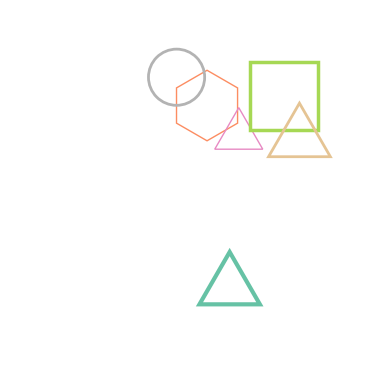[{"shape": "triangle", "thickness": 3, "radius": 0.45, "center": [0.597, 0.255]}, {"shape": "hexagon", "thickness": 1, "radius": 0.46, "center": [0.538, 0.726]}, {"shape": "triangle", "thickness": 1, "radius": 0.36, "center": [0.62, 0.648]}, {"shape": "square", "thickness": 2.5, "radius": 0.44, "center": [0.738, 0.75]}, {"shape": "triangle", "thickness": 2, "radius": 0.46, "center": [0.778, 0.639]}, {"shape": "circle", "thickness": 2, "radius": 0.36, "center": [0.459, 0.799]}]